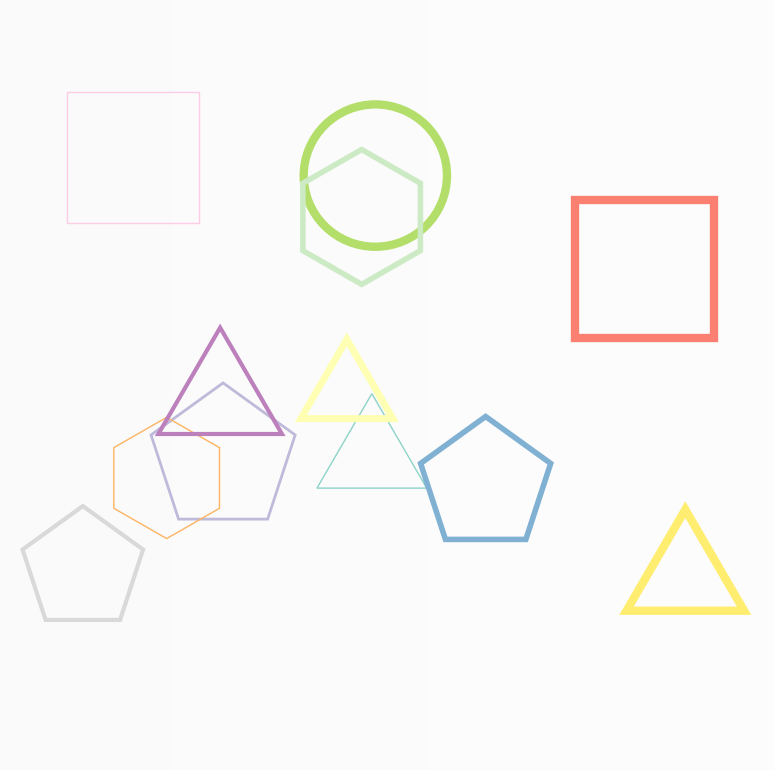[{"shape": "triangle", "thickness": 0.5, "radius": 0.41, "center": [0.48, 0.407]}, {"shape": "triangle", "thickness": 2.5, "radius": 0.34, "center": [0.448, 0.491]}, {"shape": "pentagon", "thickness": 1, "radius": 0.49, "center": [0.288, 0.405]}, {"shape": "square", "thickness": 3, "radius": 0.45, "center": [0.832, 0.651]}, {"shape": "pentagon", "thickness": 2, "radius": 0.44, "center": [0.627, 0.371]}, {"shape": "hexagon", "thickness": 0.5, "radius": 0.39, "center": [0.215, 0.379]}, {"shape": "circle", "thickness": 3, "radius": 0.46, "center": [0.484, 0.772]}, {"shape": "square", "thickness": 0.5, "radius": 0.42, "center": [0.171, 0.795]}, {"shape": "pentagon", "thickness": 1.5, "radius": 0.41, "center": [0.107, 0.261]}, {"shape": "triangle", "thickness": 1.5, "radius": 0.46, "center": [0.284, 0.482]}, {"shape": "hexagon", "thickness": 2, "radius": 0.44, "center": [0.467, 0.718]}, {"shape": "triangle", "thickness": 3, "radius": 0.44, "center": [0.884, 0.251]}]